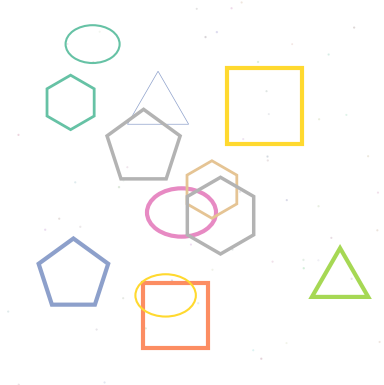[{"shape": "hexagon", "thickness": 2, "radius": 0.35, "center": [0.183, 0.734]}, {"shape": "oval", "thickness": 1.5, "radius": 0.35, "center": [0.241, 0.885]}, {"shape": "square", "thickness": 3, "radius": 0.42, "center": [0.457, 0.181]}, {"shape": "triangle", "thickness": 0.5, "radius": 0.46, "center": [0.411, 0.723]}, {"shape": "pentagon", "thickness": 3, "radius": 0.47, "center": [0.191, 0.286]}, {"shape": "oval", "thickness": 3, "radius": 0.45, "center": [0.471, 0.448]}, {"shape": "triangle", "thickness": 3, "radius": 0.42, "center": [0.883, 0.271]}, {"shape": "square", "thickness": 3, "radius": 0.49, "center": [0.687, 0.725]}, {"shape": "oval", "thickness": 1.5, "radius": 0.39, "center": [0.43, 0.233]}, {"shape": "hexagon", "thickness": 2, "radius": 0.37, "center": [0.55, 0.508]}, {"shape": "pentagon", "thickness": 2.5, "radius": 0.5, "center": [0.373, 0.616]}, {"shape": "hexagon", "thickness": 2.5, "radius": 0.5, "center": [0.573, 0.44]}]